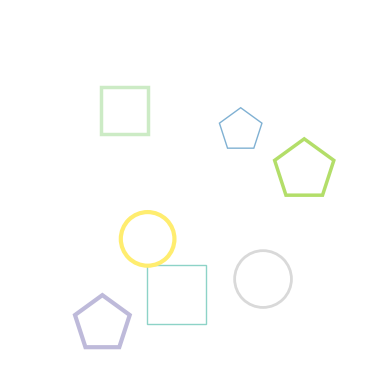[{"shape": "square", "thickness": 1, "radius": 0.39, "center": [0.459, 0.235]}, {"shape": "pentagon", "thickness": 3, "radius": 0.37, "center": [0.266, 0.159]}, {"shape": "pentagon", "thickness": 1, "radius": 0.29, "center": [0.625, 0.662]}, {"shape": "pentagon", "thickness": 2.5, "radius": 0.4, "center": [0.79, 0.558]}, {"shape": "circle", "thickness": 2, "radius": 0.37, "center": [0.683, 0.275]}, {"shape": "square", "thickness": 2.5, "radius": 0.31, "center": [0.324, 0.714]}, {"shape": "circle", "thickness": 3, "radius": 0.35, "center": [0.383, 0.38]}]